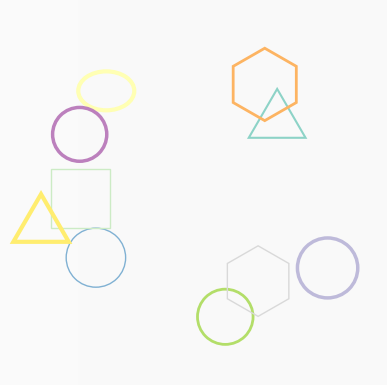[{"shape": "triangle", "thickness": 1.5, "radius": 0.42, "center": [0.715, 0.684]}, {"shape": "oval", "thickness": 3, "radius": 0.36, "center": [0.274, 0.764]}, {"shape": "circle", "thickness": 2.5, "radius": 0.39, "center": [0.845, 0.304]}, {"shape": "circle", "thickness": 1, "radius": 0.38, "center": [0.247, 0.331]}, {"shape": "hexagon", "thickness": 2, "radius": 0.47, "center": [0.683, 0.781]}, {"shape": "circle", "thickness": 2, "radius": 0.36, "center": [0.581, 0.177]}, {"shape": "hexagon", "thickness": 1, "radius": 0.46, "center": [0.666, 0.27]}, {"shape": "circle", "thickness": 2.5, "radius": 0.35, "center": [0.206, 0.651]}, {"shape": "square", "thickness": 1, "radius": 0.38, "center": [0.207, 0.483]}, {"shape": "triangle", "thickness": 3, "radius": 0.41, "center": [0.106, 0.413]}]